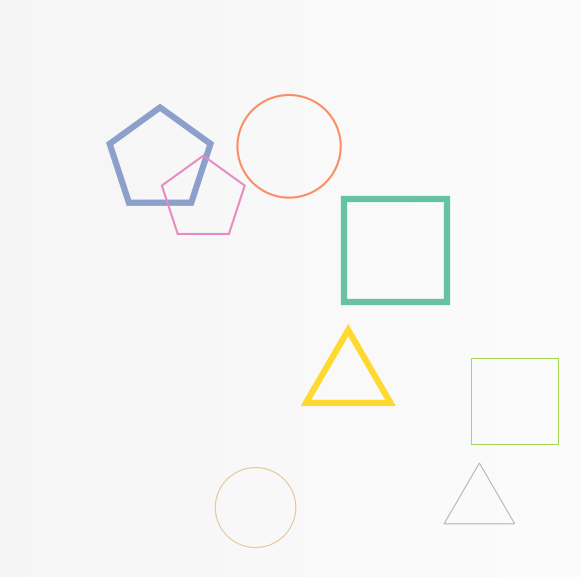[{"shape": "square", "thickness": 3, "radius": 0.44, "center": [0.68, 0.566]}, {"shape": "circle", "thickness": 1, "radius": 0.44, "center": [0.497, 0.746]}, {"shape": "pentagon", "thickness": 3, "radius": 0.46, "center": [0.275, 0.722]}, {"shape": "pentagon", "thickness": 1, "radius": 0.37, "center": [0.35, 0.655]}, {"shape": "square", "thickness": 0.5, "radius": 0.37, "center": [0.886, 0.305]}, {"shape": "triangle", "thickness": 3, "radius": 0.42, "center": [0.599, 0.343]}, {"shape": "circle", "thickness": 0.5, "radius": 0.35, "center": [0.44, 0.12]}, {"shape": "triangle", "thickness": 0.5, "radius": 0.35, "center": [0.825, 0.127]}]